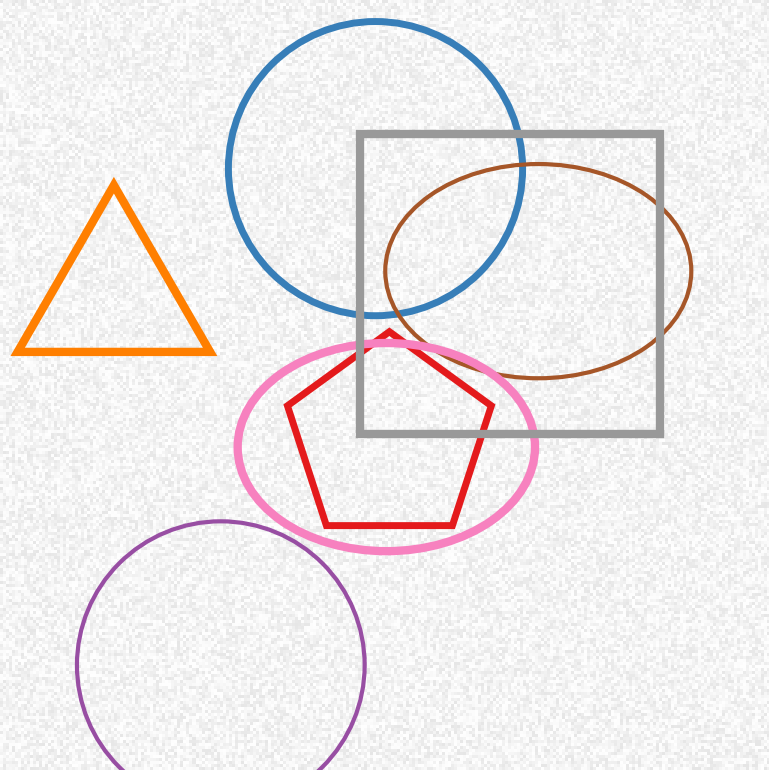[{"shape": "pentagon", "thickness": 2.5, "radius": 0.7, "center": [0.506, 0.43]}, {"shape": "circle", "thickness": 2.5, "radius": 0.96, "center": [0.488, 0.781]}, {"shape": "circle", "thickness": 1.5, "radius": 0.93, "center": [0.287, 0.136]}, {"shape": "triangle", "thickness": 3, "radius": 0.72, "center": [0.148, 0.615]}, {"shape": "oval", "thickness": 1.5, "radius": 0.99, "center": [0.699, 0.648]}, {"shape": "oval", "thickness": 3, "radius": 0.97, "center": [0.502, 0.419]}, {"shape": "square", "thickness": 3, "radius": 0.97, "center": [0.663, 0.632]}]